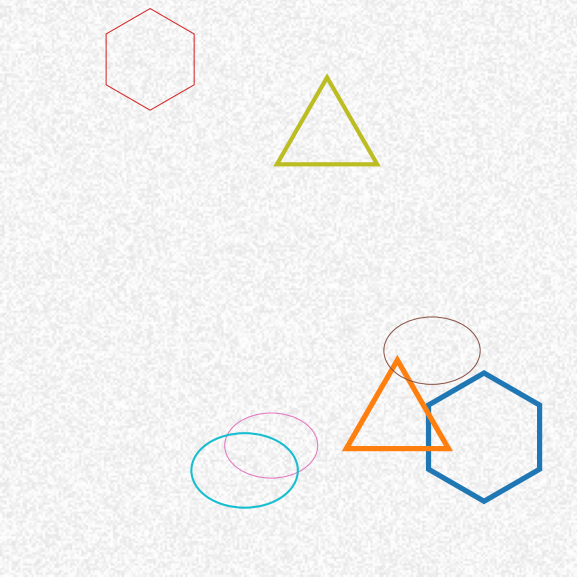[{"shape": "hexagon", "thickness": 2.5, "radius": 0.56, "center": [0.838, 0.242]}, {"shape": "triangle", "thickness": 2.5, "radius": 0.51, "center": [0.688, 0.273]}, {"shape": "hexagon", "thickness": 0.5, "radius": 0.44, "center": [0.26, 0.896]}, {"shape": "oval", "thickness": 0.5, "radius": 0.42, "center": [0.748, 0.392]}, {"shape": "oval", "thickness": 0.5, "radius": 0.4, "center": [0.47, 0.228]}, {"shape": "triangle", "thickness": 2, "radius": 0.5, "center": [0.566, 0.765]}, {"shape": "oval", "thickness": 1, "radius": 0.46, "center": [0.424, 0.185]}]